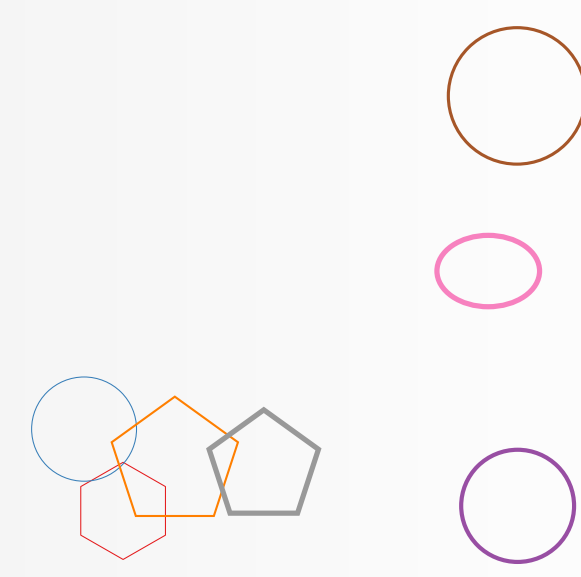[{"shape": "hexagon", "thickness": 0.5, "radius": 0.42, "center": [0.212, 0.115]}, {"shape": "circle", "thickness": 0.5, "radius": 0.45, "center": [0.145, 0.256]}, {"shape": "circle", "thickness": 2, "radius": 0.49, "center": [0.891, 0.123]}, {"shape": "pentagon", "thickness": 1, "radius": 0.57, "center": [0.301, 0.198]}, {"shape": "circle", "thickness": 1.5, "radius": 0.59, "center": [0.889, 0.833]}, {"shape": "oval", "thickness": 2.5, "radius": 0.44, "center": [0.84, 0.53]}, {"shape": "pentagon", "thickness": 2.5, "radius": 0.49, "center": [0.454, 0.191]}]